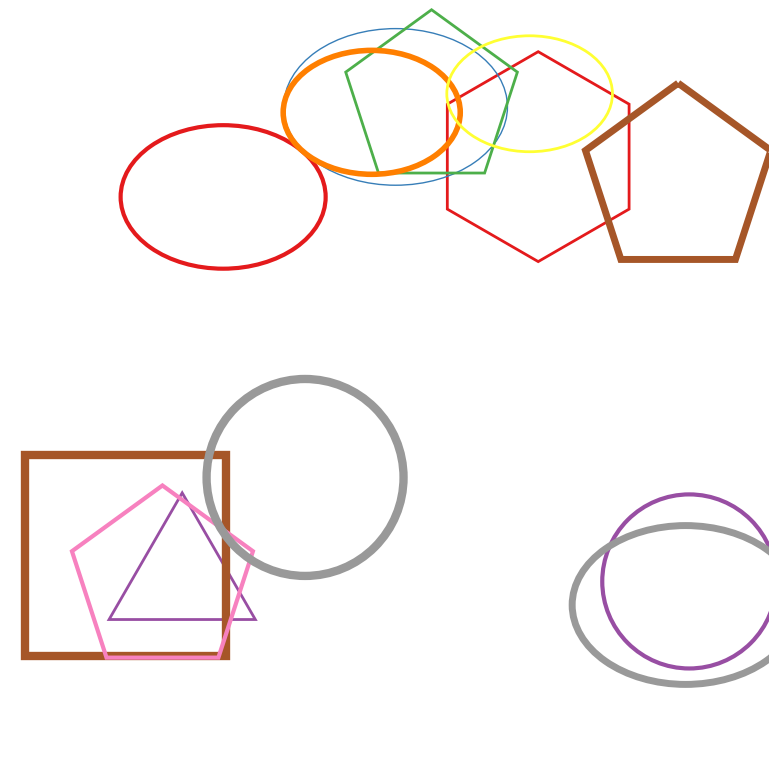[{"shape": "oval", "thickness": 1.5, "radius": 0.67, "center": [0.29, 0.744]}, {"shape": "hexagon", "thickness": 1, "radius": 0.68, "center": [0.699, 0.797]}, {"shape": "oval", "thickness": 0.5, "radius": 0.73, "center": [0.514, 0.861]}, {"shape": "pentagon", "thickness": 1, "radius": 0.59, "center": [0.56, 0.87]}, {"shape": "circle", "thickness": 1.5, "radius": 0.57, "center": [0.895, 0.245]}, {"shape": "triangle", "thickness": 1, "radius": 0.55, "center": [0.237, 0.25]}, {"shape": "oval", "thickness": 2, "radius": 0.57, "center": [0.483, 0.854]}, {"shape": "oval", "thickness": 1, "radius": 0.54, "center": [0.688, 0.878]}, {"shape": "square", "thickness": 3, "radius": 0.65, "center": [0.162, 0.279]}, {"shape": "pentagon", "thickness": 2.5, "radius": 0.63, "center": [0.881, 0.765]}, {"shape": "pentagon", "thickness": 1.5, "radius": 0.62, "center": [0.211, 0.246]}, {"shape": "oval", "thickness": 2.5, "radius": 0.74, "center": [0.89, 0.214]}, {"shape": "circle", "thickness": 3, "radius": 0.64, "center": [0.396, 0.38]}]